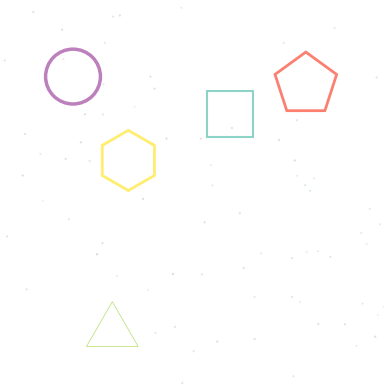[{"shape": "square", "thickness": 1.5, "radius": 0.3, "center": [0.598, 0.703]}, {"shape": "pentagon", "thickness": 2, "radius": 0.42, "center": [0.794, 0.781]}, {"shape": "triangle", "thickness": 0.5, "radius": 0.39, "center": [0.292, 0.139]}, {"shape": "circle", "thickness": 2.5, "radius": 0.36, "center": [0.19, 0.801]}, {"shape": "hexagon", "thickness": 2, "radius": 0.39, "center": [0.333, 0.583]}]